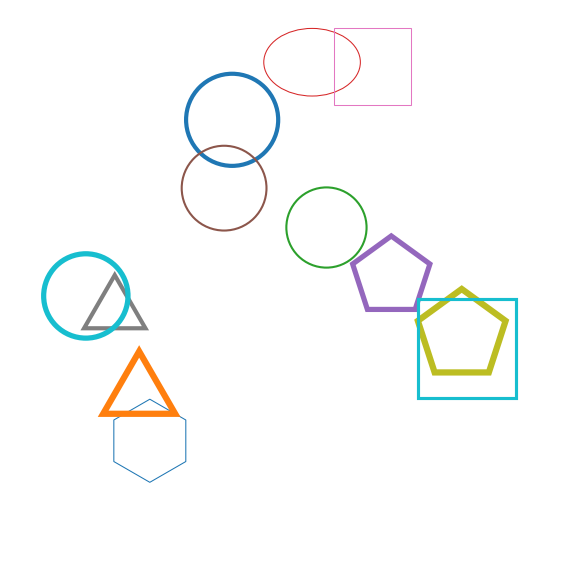[{"shape": "circle", "thickness": 2, "radius": 0.4, "center": [0.402, 0.792]}, {"shape": "hexagon", "thickness": 0.5, "radius": 0.36, "center": [0.259, 0.236]}, {"shape": "triangle", "thickness": 3, "radius": 0.36, "center": [0.241, 0.319]}, {"shape": "circle", "thickness": 1, "radius": 0.35, "center": [0.565, 0.605]}, {"shape": "oval", "thickness": 0.5, "radius": 0.42, "center": [0.54, 0.891]}, {"shape": "pentagon", "thickness": 2.5, "radius": 0.35, "center": [0.678, 0.52]}, {"shape": "circle", "thickness": 1, "radius": 0.37, "center": [0.388, 0.673]}, {"shape": "square", "thickness": 0.5, "radius": 0.33, "center": [0.645, 0.885]}, {"shape": "triangle", "thickness": 2, "radius": 0.31, "center": [0.199, 0.461]}, {"shape": "pentagon", "thickness": 3, "radius": 0.4, "center": [0.8, 0.419]}, {"shape": "square", "thickness": 1.5, "radius": 0.43, "center": [0.809, 0.396]}, {"shape": "circle", "thickness": 2.5, "radius": 0.37, "center": [0.149, 0.487]}]